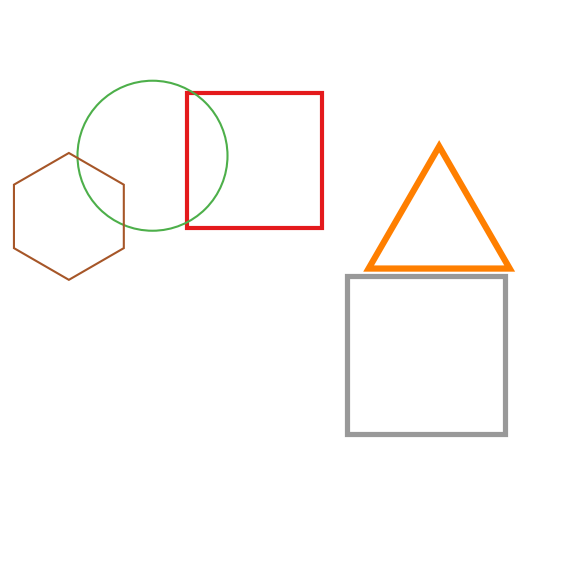[{"shape": "square", "thickness": 2, "radius": 0.58, "center": [0.441, 0.721]}, {"shape": "circle", "thickness": 1, "radius": 0.65, "center": [0.264, 0.729]}, {"shape": "triangle", "thickness": 3, "radius": 0.71, "center": [0.76, 0.605]}, {"shape": "hexagon", "thickness": 1, "radius": 0.55, "center": [0.119, 0.624]}, {"shape": "square", "thickness": 2.5, "radius": 0.69, "center": [0.738, 0.384]}]